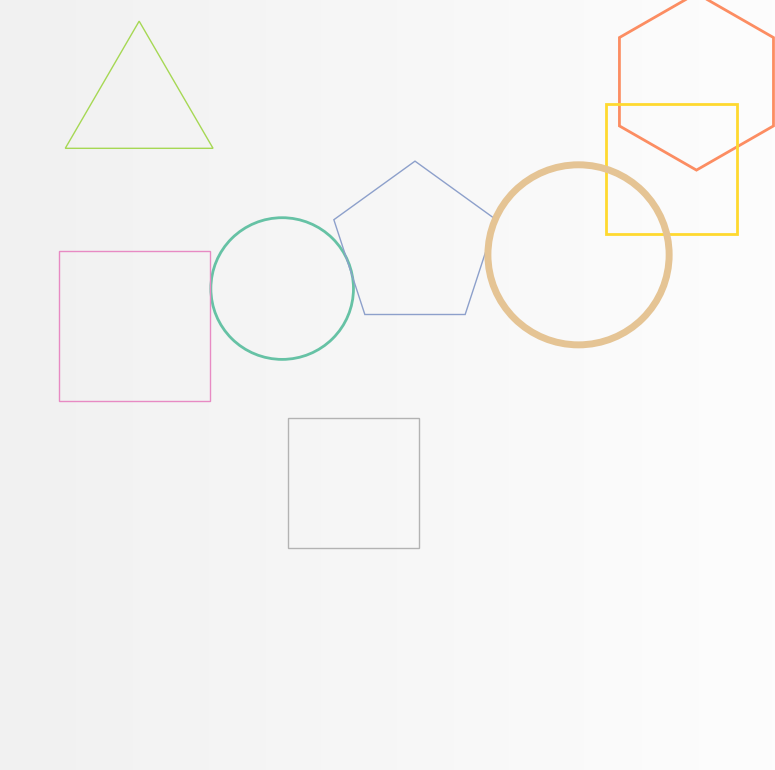[{"shape": "circle", "thickness": 1, "radius": 0.46, "center": [0.364, 0.625]}, {"shape": "hexagon", "thickness": 1, "radius": 0.57, "center": [0.899, 0.894]}, {"shape": "pentagon", "thickness": 0.5, "radius": 0.55, "center": [0.535, 0.681]}, {"shape": "square", "thickness": 0.5, "radius": 0.49, "center": [0.173, 0.576]}, {"shape": "triangle", "thickness": 0.5, "radius": 0.55, "center": [0.18, 0.862]}, {"shape": "square", "thickness": 1, "radius": 0.42, "center": [0.867, 0.781]}, {"shape": "circle", "thickness": 2.5, "radius": 0.58, "center": [0.746, 0.669]}, {"shape": "square", "thickness": 0.5, "radius": 0.42, "center": [0.456, 0.373]}]